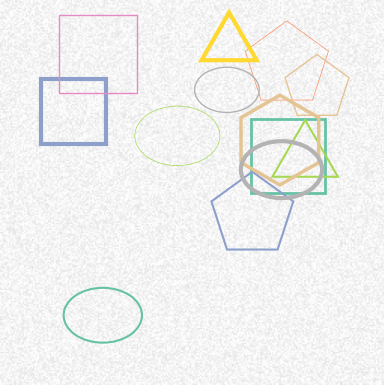[{"shape": "square", "thickness": 2, "radius": 0.48, "center": [0.748, 0.595]}, {"shape": "oval", "thickness": 1.5, "radius": 0.51, "center": [0.267, 0.181]}, {"shape": "pentagon", "thickness": 0.5, "radius": 0.57, "center": [0.745, 0.832]}, {"shape": "pentagon", "thickness": 1.5, "radius": 0.56, "center": [0.655, 0.442]}, {"shape": "square", "thickness": 3, "radius": 0.43, "center": [0.191, 0.71]}, {"shape": "square", "thickness": 1, "radius": 0.51, "center": [0.254, 0.86]}, {"shape": "oval", "thickness": 0.5, "radius": 0.55, "center": [0.461, 0.647]}, {"shape": "triangle", "thickness": 1.5, "radius": 0.49, "center": [0.793, 0.59]}, {"shape": "triangle", "thickness": 3, "radius": 0.41, "center": [0.595, 0.885]}, {"shape": "pentagon", "thickness": 1, "radius": 0.44, "center": [0.823, 0.771]}, {"shape": "hexagon", "thickness": 2.5, "radius": 0.58, "center": [0.727, 0.636]}, {"shape": "oval", "thickness": 1, "radius": 0.42, "center": [0.589, 0.767]}, {"shape": "oval", "thickness": 3, "radius": 0.53, "center": [0.731, 0.559]}]